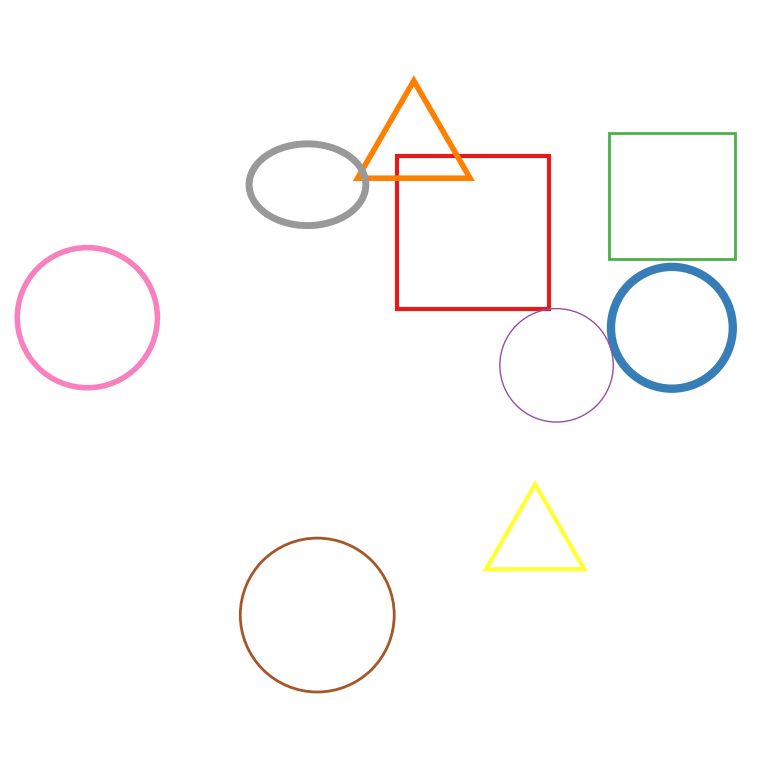[{"shape": "square", "thickness": 1.5, "radius": 0.5, "center": [0.614, 0.698]}, {"shape": "circle", "thickness": 3, "radius": 0.4, "center": [0.873, 0.574]}, {"shape": "square", "thickness": 1, "radius": 0.41, "center": [0.873, 0.745]}, {"shape": "circle", "thickness": 0.5, "radius": 0.37, "center": [0.723, 0.526]}, {"shape": "triangle", "thickness": 2, "radius": 0.42, "center": [0.537, 0.811]}, {"shape": "triangle", "thickness": 1.5, "radius": 0.37, "center": [0.695, 0.298]}, {"shape": "circle", "thickness": 1, "radius": 0.5, "center": [0.412, 0.201]}, {"shape": "circle", "thickness": 2, "radius": 0.45, "center": [0.113, 0.587]}, {"shape": "oval", "thickness": 2.5, "radius": 0.38, "center": [0.399, 0.76]}]